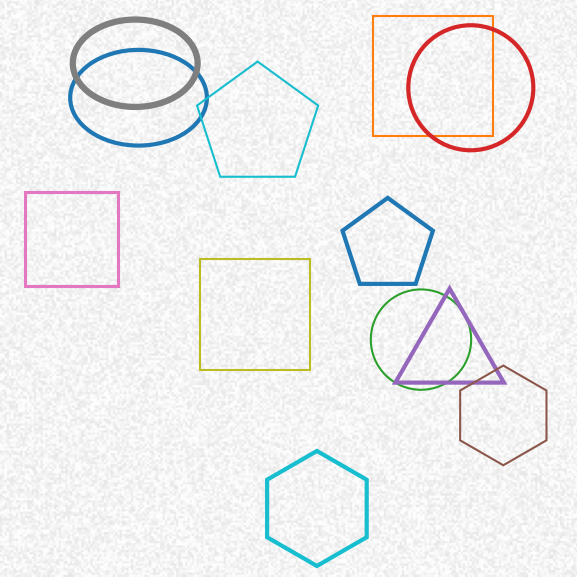[{"shape": "oval", "thickness": 2, "radius": 0.59, "center": [0.24, 0.83]}, {"shape": "pentagon", "thickness": 2, "radius": 0.41, "center": [0.671, 0.574]}, {"shape": "square", "thickness": 1, "radius": 0.52, "center": [0.75, 0.868]}, {"shape": "circle", "thickness": 1, "radius": 0.43, "center": [0.729, 0.411]}, {"shape": "circle", "thickness": 2, "radius": 0.54, "center": [0.815, 0.847]}, {"shape": "triangle", "thickness": 2, "radius": 0.54, "center": [0.779, 0.391]}, {"shape": "hexagon", "thickness": 1, "radius": 0.43, "center": [0.872, 0.28]}, {"shape": "square", "thickness": 1.5, "radius": 0.4, "center": [0.124, 0.585]}, {"shape": "oval", "thickness": 3, "radius": 0.54, "center": [0.234, 0.89]}, {"shape": "square", "thickness": 1, "radius": 0.48, "center": [0.441, 0.455]}, {"shape": "hexagon", "thickness": 2, "radius": 0.5, "center": [0.549, 0.119]}, {"shape": "pentagon", "thickness": 1, "radius": 0.55, "center": [0.446, 0.782]}]